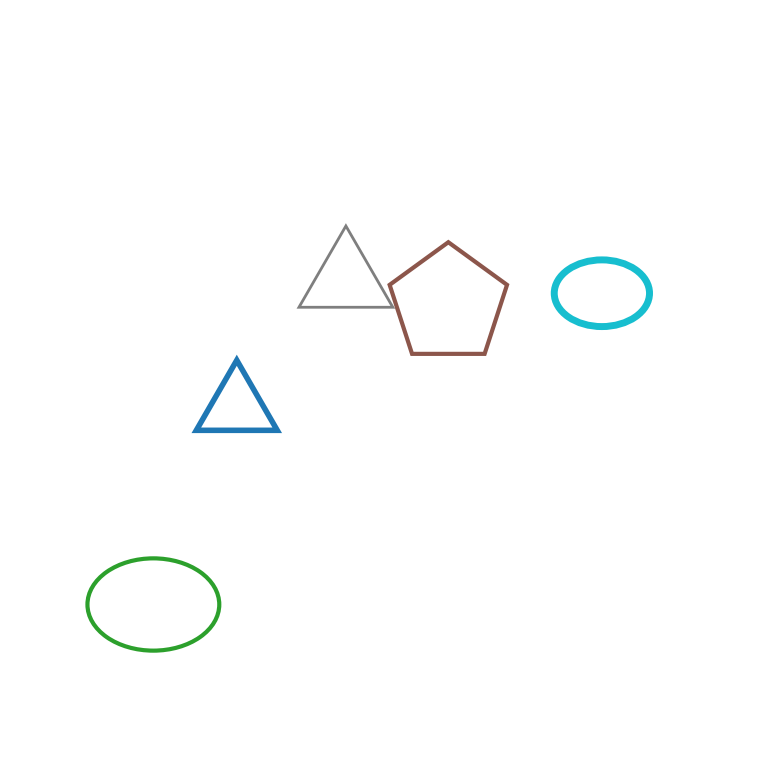[{"shape": "triangle", "thickness": 2, "radius": 0.3, "center": [0.308, 0.471]}, {"shape": "oval", "thickness": 1.5, "radius": 0.43, "center": [0.199, 0.215]}, {"shape": "pentagon", "thickness": 1.5, "radius": 0.4, "center": [0.582, 0.605]}, {"shape": "triangle", "thickness": 1, "radius": 0.35, "center": [0.449, 0.636]}, {"shape": "oval", "thickness": 2.5, "radius": 0.31, "center": [0.782, 0.619]}]